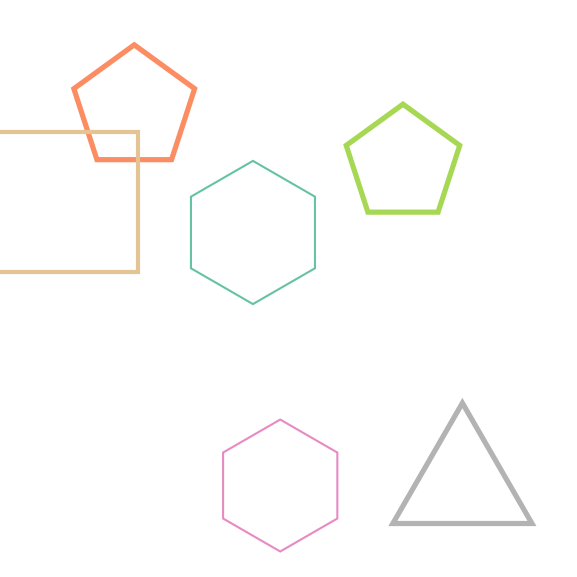[{"shape": "hexagon", "thickness": 1, "radius": 0.62, "center": [0.438, 0.597]}, {"shape": "pentagon", "thickness": 2.5, "radius": 0.55, "center": [0.232, 0.812]}, {"shape": "hexagon", "thickness": 1, "radius": 0.57, "center": [0.485, 0.158]}, {"shape": "pentagon", "thickness": 2.5, "radius": 0.52, "center": [0.698, 0.715]}, {"shape": "square", "thickness": 2, "radius": 0.61, "center": [0.118, 0.649]}, {"shape": "triangle", "thickness": 2.5, "radius": 0.7, "center": [0.801, 0.162]}]